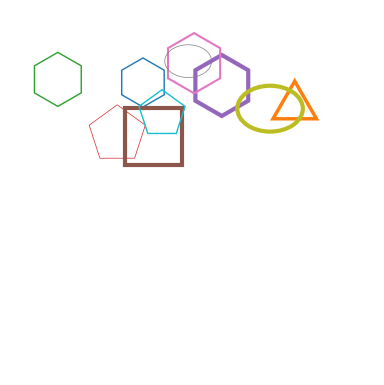[{"shape": "hexagon", "thickness": 1, "radius": 0.32, "center": [0.371, 0.786]}, {"shape": "triangle", "thickness": 2.5, "radius": 0.33, "center": [0.766, 0.724]}, {"shape": "hexagon", "thickness": 1, "radius": 0.35, "center": [0.15, 0.794]}, {"shape": "pentagon", "thickness": 0.5, "radius": 0.38, "center": [0.305, 0.651]}, {"shape": "hexagon", "thickness": 3, "radius": 0.4, "center": [0.576, 0.778]}, {"shape": "square", "thickness": 3, "radius": 0.37, "center": [0.399, 0.645]}, {"shape": "hexagon", "thickness": 1.5, "radius": 0.39, "center": [0.504, 0.836]}, {"shape": "oval", "thickness": 0.5, "radius": 0.3, "center": [0.489, 0.841]}, {"shape": "oval", "thickness": 3, "radius": 0.43, "center": [0.701, 0.718]}, {"shape": "pentagon", "thickness": 1, "radius": 0.31, "center": [0.421, 0.704]}]